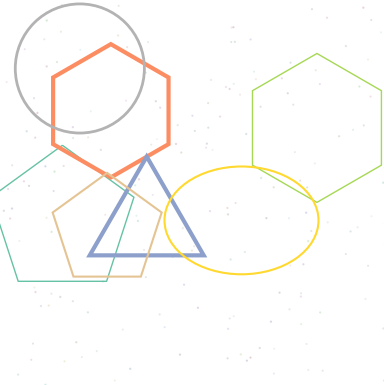[{"shape": "pentagon", "thickness": 1, "radius": 0.98, "center": [0.162, 0.427]}, {"shape": "hexagon", "thickness": 3, "radius": 0.87, "center": [0.288, 0.712]}, {"shape": "triangle", "thickness": 3, "radius": 0.85, "center": [0.381, 0.422]}, {"shape": "hexagon", "thickness": 1, "radius": 0.97, "center": [0.823, 0.668]}, {"shape": "oval", "thickness": 1.5, "radius": 1.0, "center": [0.627, 0.428]}, {"shape": "pentagon", "thickness": 1.5, "radius": 0.74, "center": [0.278, 0.402]}, {"shape": "circle", "thickness": 2, "radius": 0.84, "center": [0.207, 0.822]}]